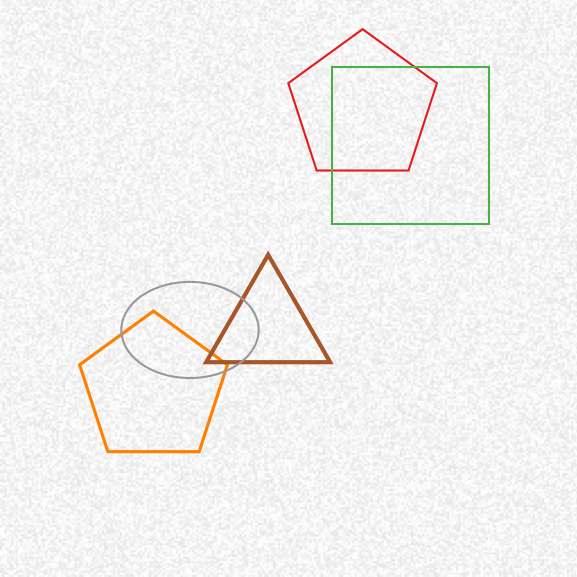[{"shape": "pentagon", "thickness": 1, "radius": 0.68, "center": [0.628, 0.813]}, {"shape": "square", "thickness": 1, "radius": 0.68, "center": [0.71, 0.747]}, {"shape": "pentagon", "thickness": 1.5, "radius": 0.67, "center": [0.266, 0.326]}, {"shape": "triangle", "thickness": 2, "radius": 0.62, "center": [0.464, 0.434]}, {"shape": "oval", "thickness": 1, "radius": 0.59, "center": [0.329, 0.428]}]